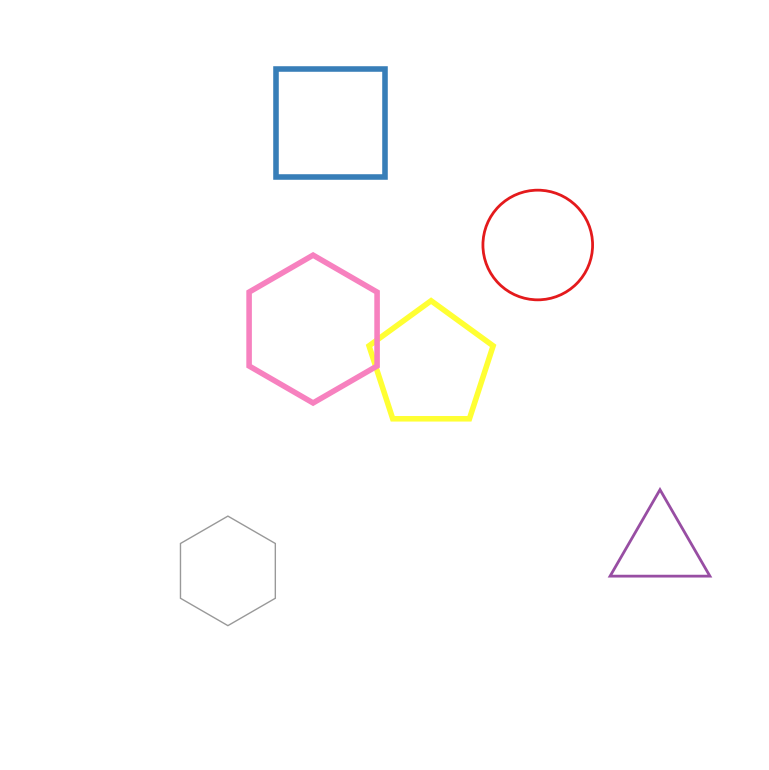[{"shape": "circle", "thickness": 1, "radius": 0.36, "center": [0.698, 0.682]}, {"shape": "square", "thickness": 2, "radius": 0.35, "center": [0.429, 0.84]}, {"shape": "triangle", "thickness": 1, "radius": 0.37, "center": [0.857, 0.289]}, {"shape": "pentagon", "thickness": 2, "radius": 0.42, "center": [0.56, 0.525]}, {"shape": "hexagon", "thickness": 2, "radius": 0.48, "center": [0.407, 0.573]}, {"shape": "hexagon", "thickness": 0.5, "radius": 0.36, "center": [0.296, 0.259]}]